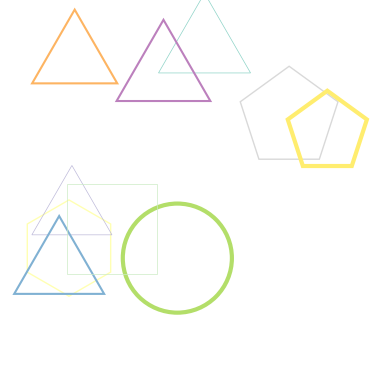[{"shape": "triangle", "thickness": 0.5, "radius": 0.69, "center": [0.531, 0.88]}, {"shape": "hexagon", "thickness": 1, "radius": 0.63, "center": [0.179, 0.356]}, {"shape": "triangle", "thickness": 0.5, "radius": 0.6, "center": [0.187, 0.45]}, {"shape": "triangle", "thickness": 1.5, "radius": 0.67, "center": [0.154, 0.304]}, {"shape": "triangle", "thickness": 1.5, "radius": 0.64, "center": [0.194, 0.847]}, {"shape": "circle", "thickness": 3, "radius": 0.71, "center": [0.461, 0.33]}, {"shape": "pentagon", "thickness": 1, "radius": 0.67, "center": [0.751, 0.694]}, {"shape": "triangle", "thickness": 1.5, "radius": 0.7, "center": [0.425, 0.808]}, {"shape": "square", "thickness": 0.5, "radius": 0.58, "center": [0.29, 0.404]}, {"shape": "pentagon", "thickness": 3, "radius": 0.54, "center": [0.85, 0.656]}]